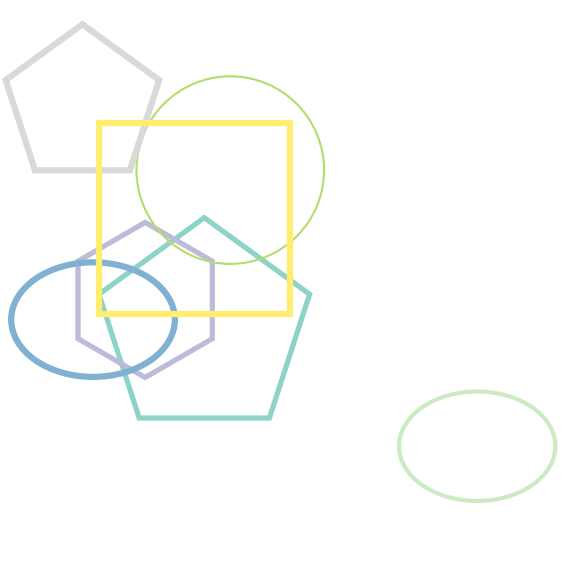[{"shape": "pentagon", "thickness": 2.5, "radius": 0.96, "center": [0.354, 0.43]}, {"shape": "hexagon", "thickness": 2.5, "radius": 0.67, "center": [0.251, 0.48]}, {"shape": "oval", "thickness": 3, "radius": 0.71, "center": [0.161, 0.446]}, {"shape": "circle", "thickness": 1, "radius": 0.81, "center": [0.399, 0.705]}, {"shape": "pentagon", "thickness": 3, "radius": 0.7, "center": [0.143, 0.817]}, {"shape": "oval", "thickness": 2, "radius": 0.68, "center": [0.826, 0.226]}, {"shape": "square", "thickness": 3, "radius": 0.83, "center": [0.337, 0.621]}]